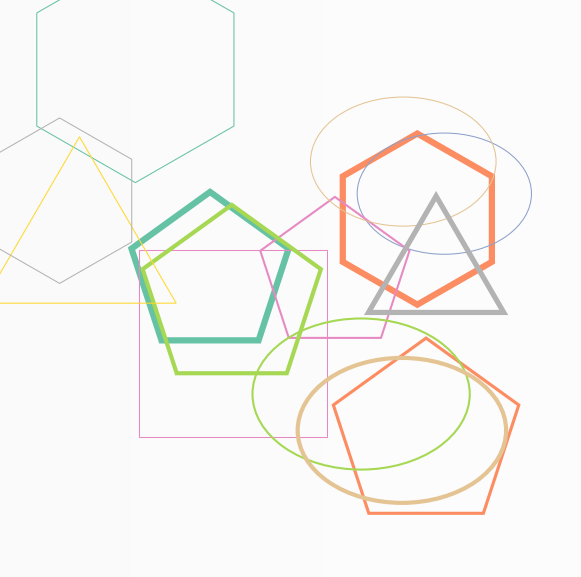[{"shape": "pentagon", "thickness": 3, "radius": 0.71, "center": [0.361, 0.525]}, {"shape": "hexagon", "thickness": 0.5, "radius": 0.98, "center": [0.233, 0.879]}, {"shape": "pentagon", "thickness": 1.5, "radius": 0.84, "center": [0.733, 0.246]}, {"shape": "hexagon", "thickness": 3, "radius": 0.74, "center": [0.718, 0.62]}, {"shape": "oval", "thickness": 0.5, "radius": 0.75, "center": [0.764, 0.664]}, {"shape": "pentagon", "thickness": 1, "radius": 0.67, "center": [0.576, 0.523]}, {"shape": "square", "thickness": 0.5, "radius": 0.81, "center": [0.401, 0.404]}, {"shape": "oval", "thickness": 1, "radius": 0.93, "center": [0.621, 0.317]}, {"shape": "pentagon", "thickness": 2, "radius": 0.81, "center": [0.399, 0.483]}, {"shape": "triangle", "thickness": 0.5, "radius": 0.96, "center": [0.137, 0.57]}, {"shape": "oval", "thickness": 2, "radius": 0.9, "center": [0.691, 0.254]}, {"shape": "oval", "thickness": 0.5, "radius": 0.8, "center": [0.694, 0.719]}, {"shape": "hexagon", "thickness": 0.5, "radius": 0.72, "center": [0.103, 0.652]}, {"shape": "triangle", "thickness": 2.5, "radius": 0.67, "center": [0.75, 0.525]}]